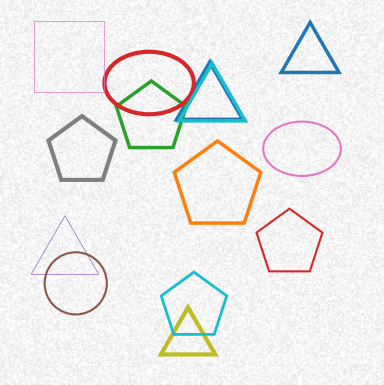[{"shape": "triangle", "thickness": 2.5, "radius": 0.43, "center": [0.806, 0.855]}, {"shape": "triangle", "thickness": 3, "radius": 0.5, "center": [0.545, 0.739]}, {"shape": "pentagon", "thickness": 2.5, "radius": 0.59, "center": [0.565, 0.516]}, {"shape": "pentagon", "thickness": 2.5, "radius": 0.48, "center": [0.393, 0.694]}, {"shape": "oval", "thickness": 3, "radius": 0.58, "center": [0.387, 0.784]}, {"shape": "pentagon", "thickness": 1.5, "radius": 0.45, "center": [0.752, 0.368]}, {"shape": "triangle", "thickness": 0.5, "radius": 0.51, "center": [0.169, 0.338]}, {"shape": "circle", "thickness": 1.5, "radius": 0.4, "center": [0.197, 0.264]}, {"shape": "square", "thickness": 0.5, "radius": 0.46, "center": [0.179, 0.854]}, {"shape": "oval", "thickness": 1.5, "radius": 0.5, "center": [0.784, 0.614]}, {"shape": "pentagon", "thickness": 3, "radius": 0.46, "center": [0.213, 0.607]}, {"shape": "triangle", "thickness": 3, "radius": 0.41, "center": [0.489, 0.12]}, {"shape": "triangle", "thickness": 2.5, "radius": 0.5, "center": [0.551, 0.736]}, {"shape": "pentagon", "thickness": 2, "radius": 0.45, "center": [0.504, 0.204]}]